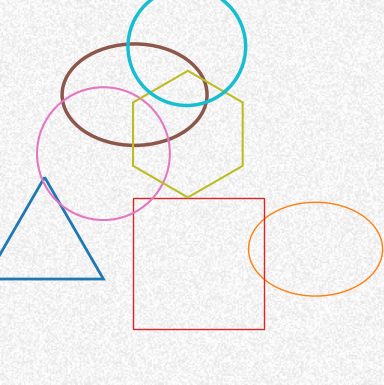[{"shape": "triangle", "thickness": 2, "radius": 0.88, "center": [0.116, 0.363]}, {"shape": "oval", "thickness": 1, "radius": 0.87, "center": [0.82, 0.353]}, {"shape": "square", "thickness": 1, "radius": 0.85, "center": [0.516, 0.316]}, {"shape": "oval", "thickness": 2.5, "radius": 0.94, "center": [0.35, 0.754]}, {"shape": "circle", "thickness": 1.5, "radius": 0.86, "center": [0.269, 0.601]}, {"shape": "hexagon", "thickness": 1.5, "radius": 0.82, "center": [0.488, 0.652]}, {"shape": "circle", "thickness": 2.5, "radius": 0.76, "center": [0.485, 0.879]}]